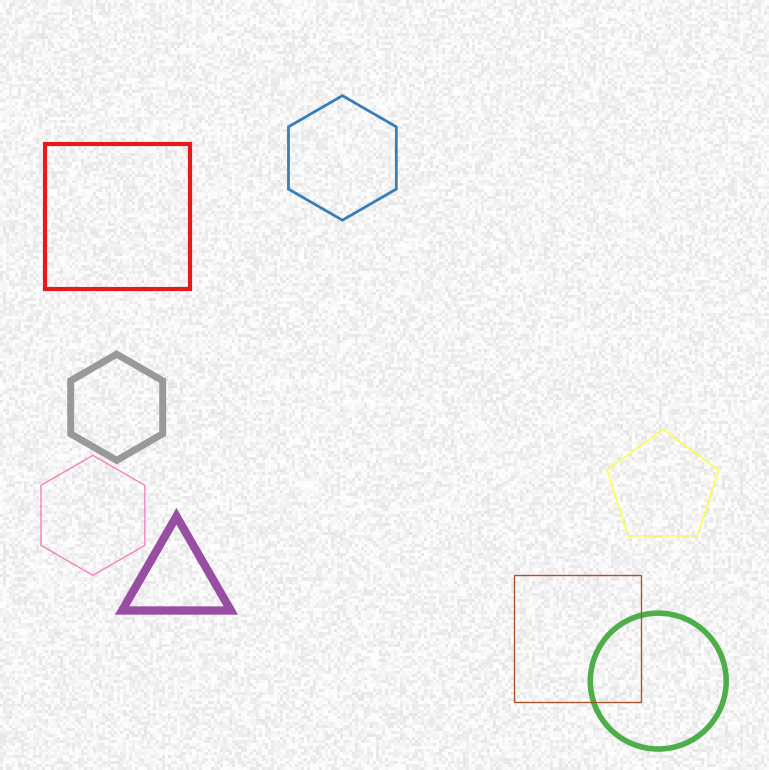[{"shape": "square", "thickness": 1.5, "radius": 0.47, "center": [0.153, 0.719]}, {"shape": "hexagon", "thickness": 1, "radius": 0.4, "center": [0.445, 0.795]}, {"shape": "circle", "thickness": 2, "radius": 0.44, "center": [0.855, 0.115]}, {"shape": "triangle", "thickness": 3, "radius": 0.41, "center": [0.229, 0.248]}, {"shape": "pentagon", "thickness": 0.5, "radius": 0.38, "center": [0.861, 0.366]}, {"shape": "square", "thickness": 0.5, "radius": 0.41, "center": [0.75, 0.171]}, {"shape": "hexagon", "thickness": 0.5, "radius": 0.39, "center": [0.121, 0.331]}, {"shape": "hexagon", "thickness": 2.5, "radius": 0.34, "center": [0.152, 0.471]}]